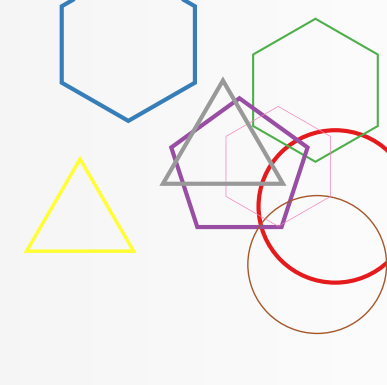[{"shape": "circle", "thickness": 3, "radius": 0.99, "center": [0.865, 0.464]}, {"shape": "hexagon", "thickness": 3, "radius": 0.99, "center": [0.331, 0.884]}, {"shape": "hexagon", "thickness": 1.5, "radius": 0.93, "center": [0.814, 0.766]}, {"shape": "pentagon", "thickness": 3, "radius": 0.92, "center": [0.618, 0.56]}, {"shape": "triangle", "thickness": 2.5, "radius": 0.8, "center": [0.207, 0.427]}, {"shape": "circle", "thickness": 1, "radius": 0.9, "center": [0.819, 0.313]}, {"shape": "hexagon", "thickness": 0.5, "radius": 0.78, "center": [0.718, 0.568]}, {"shape": "triangle", "thickness": 3, "radius": 0.89, "center": [0.575, 0.612]}]